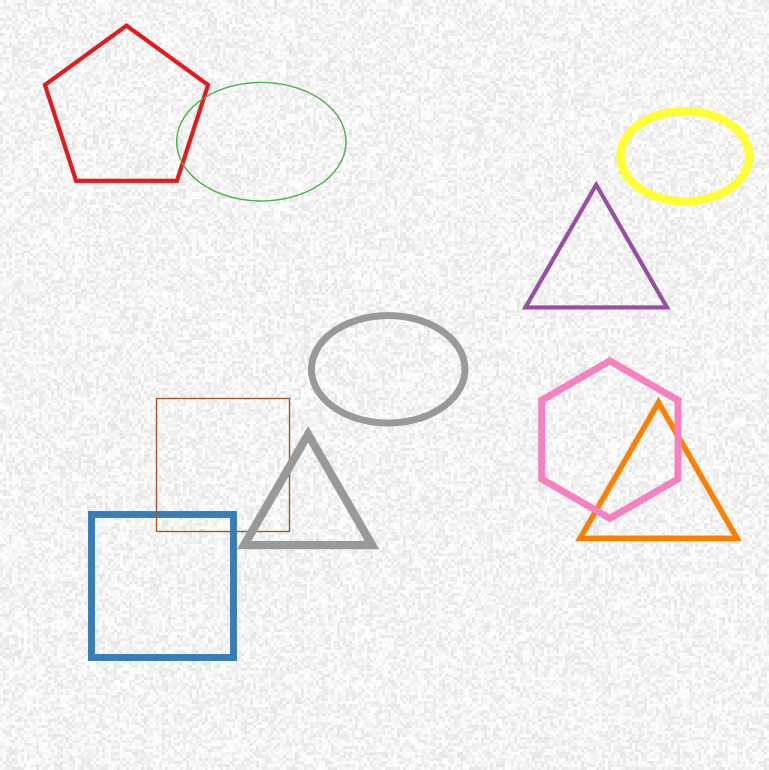[{"shape": "pentagon", "thickness": 1.5, "radius": 0.56, "center": [0.164, 0.855]}, {"shape": "square", "thickness": 2.5, "radius": 0.46, "center": [0.211, 0.24]}, {"shape": "oval", "thickness": 0.5, "radius": 0.55, "center": [0.339, 0.816]}, {"shape": "triangle", "thickness": 1.5, "radius": 0.53, "center": [0.774, 0.654]}, {"shape": "triangle", "thickness": 2, "radius": 0.59, "center": [0.855, 0.36]}, {"shape": "oval", "thickness": 3, "radius": 0.42, "center": [0.889, 0.797]}, {"shape": "square", "thickness": 0.5, "radius": 0.43, "center": [0.288, 0.397]}, {"shape": "hexagon", "thickness": 2.5, "radius": 0.51, "center": [0.792, 0.429]}, {"shape": "triangle", "thickness": 3, "radius": 0.48, "center": [0.4, 0.34]}, {"shape": "oval", "thickness": 2.5, "radius": 0.5, "center": [0.504, 0.52]}]